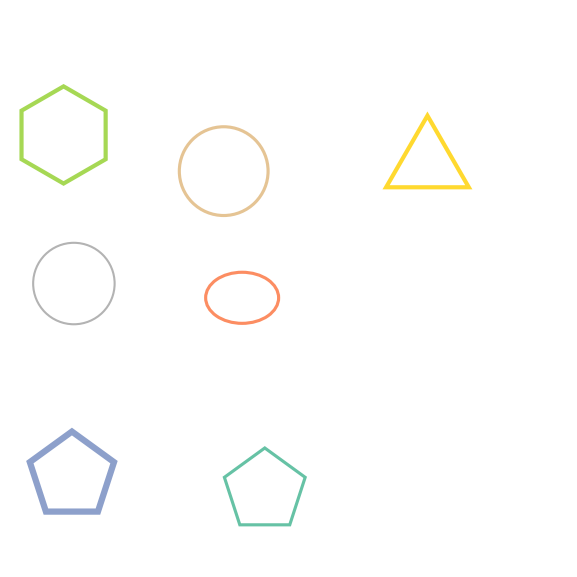[{"shape": "pentagon", "thickness": 1.5, "radius": 0.37, "center": [0.458, 0.15]}, {"shape": "oval", "thickness": 1.5, "radius": 0.32, "center": [0.419, 0.483]}, {"shape": "pentagon", "thickness": 3, "radius": 0.38, "center": [0.125, 0.175]}, {"shape": "hexagon", "thickness": 2, "radius": 0.42, "center": [0.11, 0.765]}, {"shape": "triangle", "thickness": 2, "radius": 0.41, "center": [0.74, 0.716]}, {"shape": "circle", "thickness": 1.5, "radius": 0.38, "center": [0.387, 0.703]}, {"shape": "circle", "thickness": 1, "radius": 0.35, "center": [0.128, 0.508]}]